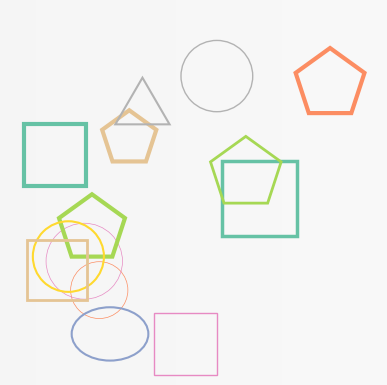[{"shape": "square", "thickness": 3, "radius": 0.4, "center": [0.142, 0.598]}, {"shape": "square", "thickness": 2.5, "radius": 0.49, "center": [0.67, 0.484]}, {"shape": "pentagon", "thickness": 3, "radius": 0.47, "center": [0.852, 0.782]}, {"shape": "circle", "thickness": 0.5, "radius": 0.37, "center": [0.256, 0.246]}, {"shape": "oval", "thickness": 1.5, "radius": 0.49, "center": [0.284, 0.133]}, {"shape": "square", "thickness": 1, "radius": 0.41, "center": [0.477, 0.106]}, {"shape": "circle", "thickness": 0.5, "radius": 0.49, "center": [0.217, 0.322]}, {"shape": "pentagon", "thickness": 2, "radius": 0.48, "center": [0.634, 0.55]}, {"shape": "pentagon", "thickness": 3, "radius": 0.45, "center": [0.237, 0.406]}, {"shape": "circle", "thickness": 1.5, "radius": 0.46, "center": [0.176, 0.334]}, {"shape": "pentagon", "thickness": 3, "radius": 0.37, "center": [0.334, 0.64]}, {"shape": "square", "thickness": 2, "radius": 0.39, "center": [0.147, 0.299]}, {"shape": "triangle", "thickness": 1.5, "radius": 0.4, "center": [0.368, 0.717]}, {"shape": "circle", "thickness": 1, "radius": 0.46, "center": [0.56, 0.802]}]